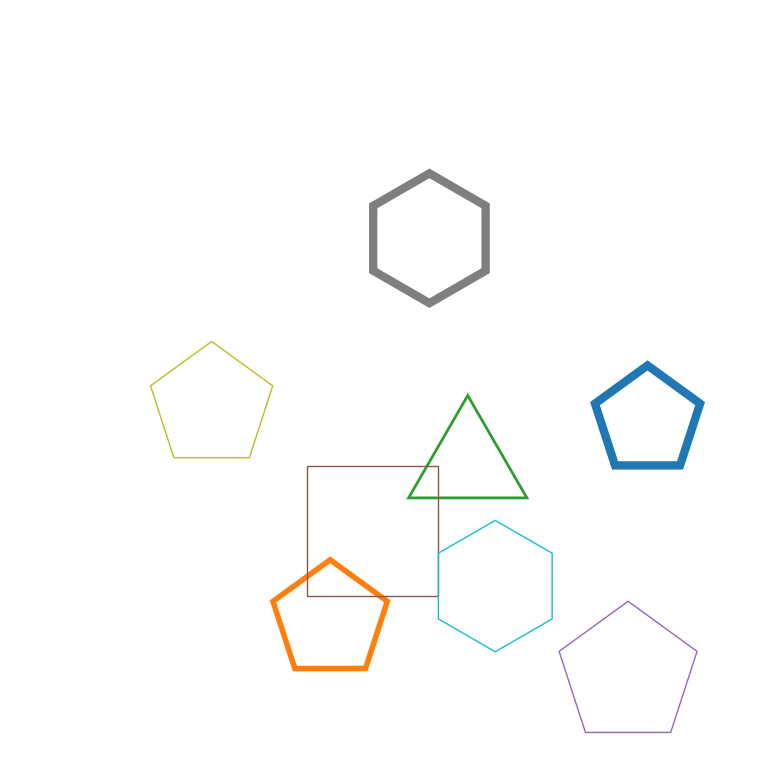[{"shape": "pentagon", "thickness": 3, "radius": 0.36, "center": [0.841, 0.454]}, {"shape": "pentagon", "thickness": 2, "radius": 0.39, "center": [0.429, 0.195]}, {"shape": "triangle", "thickness": 1, "radius": 0.44, "center": [0.607, 0.398]}, {"shape": "pentagon", "thickness": 0.5, "radius": 0.47, "center": [0.816, 0.125]}, {"shape": "square", "thickness": 0.5, "radius": 0.42, "center": [0.484, 0.31]}, {"shape": "hexagon", "thickness": 3, "radius": 0.42, "center": [0.558, 0.691]}, {"shape": "pentagon", "thickness": 0.5, "radius": 0.42, "center": [0.275, 0.473]}, {"shape": "hexagon", "thickness": 0.5, "radius": 0.43, "center": [0.643, 0.239]}]